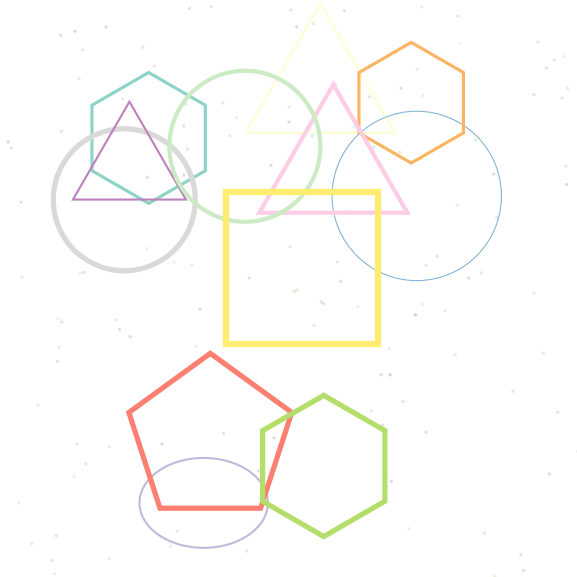[{"shape": "hexagon", "thickness": 1.5, "radius": 0.57, "center": [0.257, 0.76]}, {"shape": "triangle", "thickness": 0.5, "radius": 0.75, "center": [0.555, 0.844]}, {"shape": "oval", "thickness": 1, "radius": 0.56, "center": [0.353, 0.128]}, {"shape": "pentagon", "thickness": 2.5, "radius": 0.74, "center": [0.364, 0.239]}, {"shape": "circle", "thickness": 0.5, "radius": 0.73, "center": [0.722, 0.66]}, {"shape": "hexagon", "thickness": 1.5, "radius": 0.52, "center": [0.712, 0.821]}, {"shape": "hexagon", "thickness": 2.5, "radius": 0.61, "center": [0.561, 0.192]}, {"shape": "triangle", "thickness": 2, "radius": 0.74, "center": [0.577, 0.705]}, {"shape": "circle", "thickness": 2.5, "radius": 0.61, "center": [0.215, 0.653]}, {"shape": "triangle", "thickness": 1, "radius": 0.56, "center": [0.224, 0.71]}, {"shape": "circle", "thickness": 2, "radius": 0.65, "center": [0.424, 0.746]}, {"shape": "square", "thickness": 3, "radius": 0.66, "center": [0.523, 0.535]}]